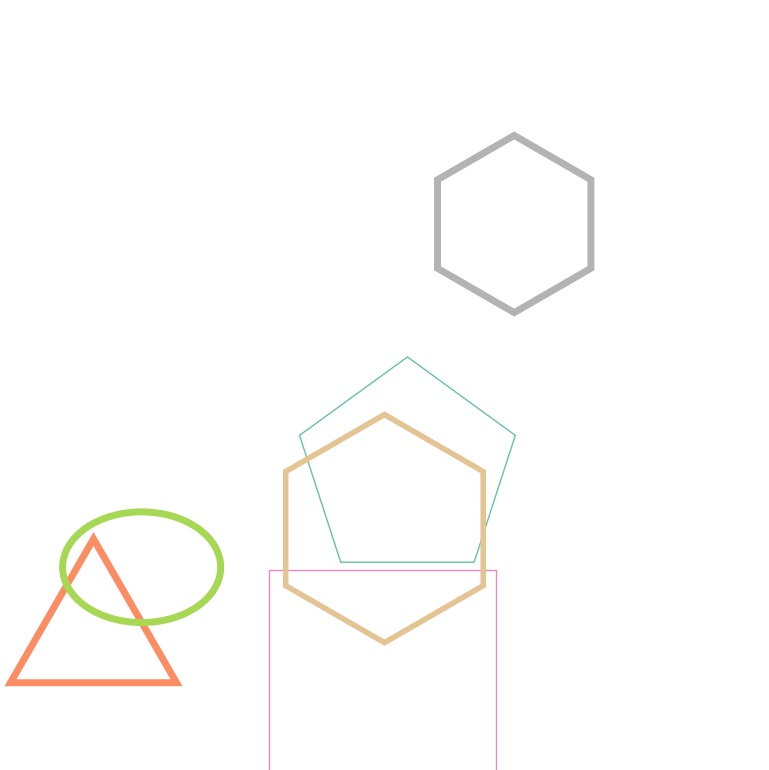[{"shape": "pentagon", "thickness": 0.5, "radius": 0.74, "center": [0.529, 0.389]}, {"shape": "triangle", "thickness": 2.5, "radius": 0.62, "center": [0.121, 0.176]}, {"shape": "square", "thickness": 0.5, "radius": 0.74, "center": [0.497, 0.112]}, {"shape": "oval", "thickness": 2.5, "radius": 0.51, "center": [0.184, 0.263]}, {"shape": "hexagon", "thickness": 2, "radius": 0.74, "center": [0.499, 0.313]}, {"shape": "hexagon", "thickness": 2.5, "radius": 0.58, "center": [0.668, 0.709]}]